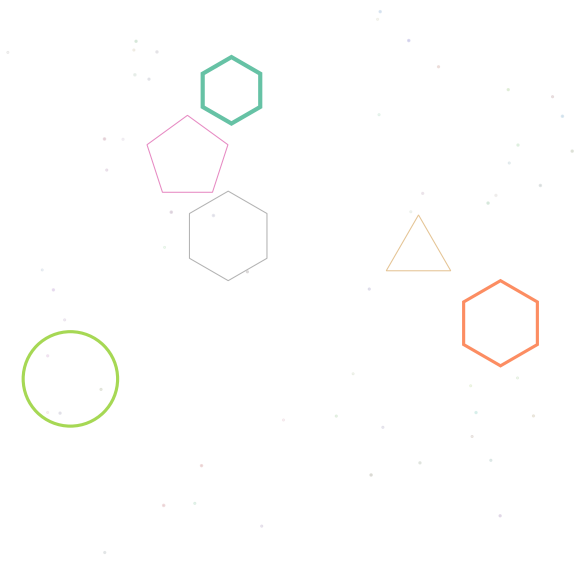[{"shape": "hexagon", "thickness": 2, "radius": 0.29, "center": [0.401, 0.843]}, {"shape": "hexagon", "thickness": 1.5, "radius": 0.37, "center": [0.867, 0.439]}, {"shape": "pentagon", "thickness": 0.5, "radius": 0.37, "center": [0.325, 0.726]}, {"shape": "circle", "thickness": 1.5, "radius": 0.41, "center": [0.122, 0.343]}, {"shape": "triangle", "thickness": 0.5, "radius": 0.32, "center": [0.725, 0.562]}, {"shape": "hexagon", "thickness": 0.5, "radius": 0.39, "center": [0.395, 0.591]}]